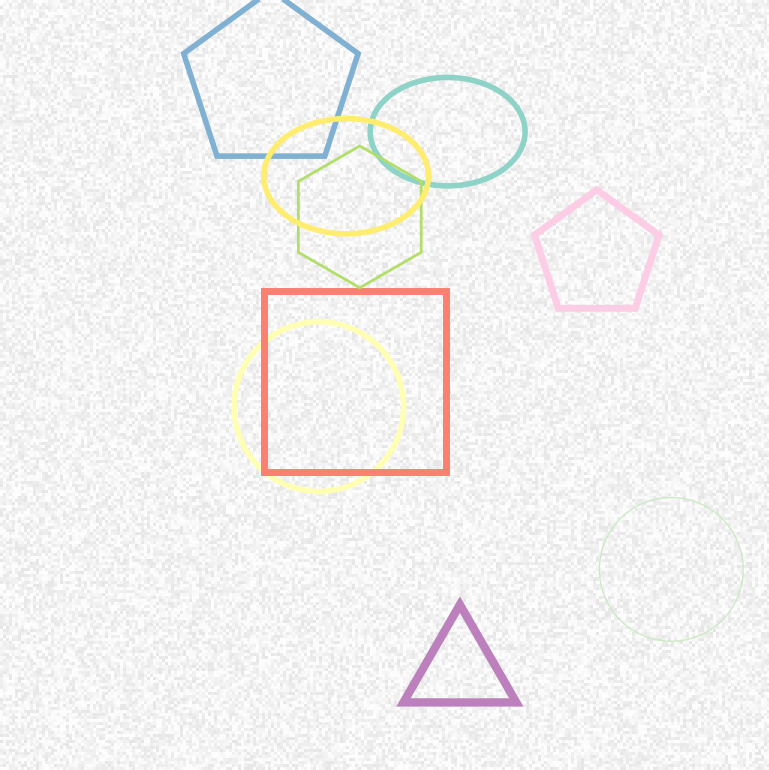[{"shape": "oval", "thickness": 2, "radius": 0.5, "center": [0.581, 0.829]}, {"shape": "circle", "thickness": 2, "radius": 0.55, "center": [0.414, 0.472]}, {"shape": "square", "thickness": 2.5, "radius": 0.59, "center": [0.461, 0.504]}, {"shape": "pentagon", "thickness": 2, "radius": 0.6, "center": [0.352, 0.894]}, {"shape": "hexagon", "thickness": 1, "radius": 0.46, "center": [0.467, 0.718]}, {"shape": "pentagon", "thickness": 2.5, "radius": 0.43, "center": [0.775, 0.668]}, {"shape": "triangle", "thickness": 3, "radius": 0.42, "center": [0.597, 0.13]}, {"shape": "circle", "thickness": 0.5, "radius": 0.47, "center": [0.872, 0.261]}, {"shape": "oval", "thickness": 2, "radius": 0.53, "center": [0.45, 0.771]}]